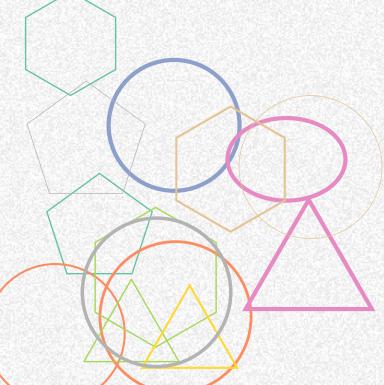[{"shape": "pentagon", "thickness": 1, "radius": 0.72, "center": [0.258, 0.406]}, {"shape": "hexagon", "thickness": 1, "radius": 0.67, "center": [0.183, 0.887]}, {"shape": "circle", "thickness": 2, "radius": 0.98, "center": [0.456, 0.176]}, {"shape": "circle", "thickness": 1.5, "radius": 0.9, "center": [0.144, 0.134]}, {"shape": "circle", "thickness": 3, "radius": 0.85, "center": [0.452, 0.674]}, {"shape": "oval", "thickness": 3, "radius": 0.77, "center": [0.744, 0.586]}, {"shape": "triangle", "thickness": 3, "radius": 0.95, "center": [0.802, 0.292]}, {"shape": "triangle", "thickness": 1, "radius": 0.71, "center": [0.341, 0.132]}, {"shape": "hexagon", "thickness": 1, "radius": 0.91, "center": [0.404, 0.28]}, {"shape": "triangle", "thickness": 1.5, "radius": 0.71, "center": [0.493, 0.116]}, {"shape": "circle", "thickness": 0.5, "radius": 0.93, "center": [0.807, 0.566]}, {"shape": "hexagon", "thickness": 1.5, "radius": 0.81, "center": [0.599, 0.561]}, {"shape": "pentagon", "thickness": 0.5, "radius": 0.81, "center": [0.224, 0.628]}, {"shape": "circle", "thickness": 2.5, "radius": 0.96, "center": [0.407, 0.241]}]